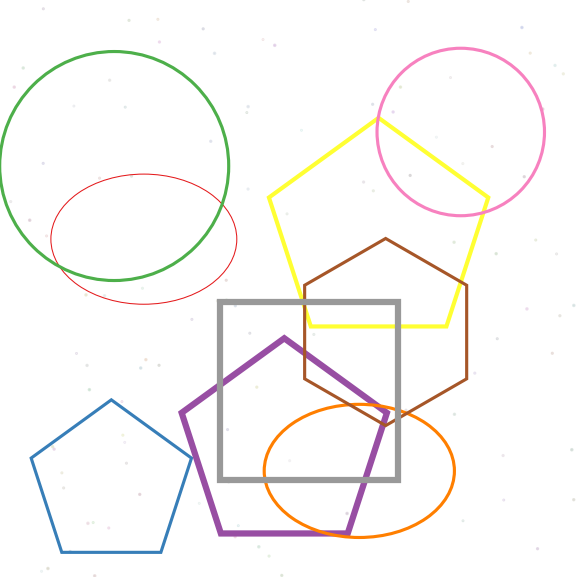[{"shape": "oval", "thickness": 0.5, "radius": 0.8, "center": [0.249, 0.585]}, {"shape": "pentagon", "thickness": 1.5, "radius": 0.73, "center": [0.193, 0.161]}, {"shape": "circle", "thickness": 1.5, "radius": 0.99, "center": [0.198, 0.712]}, {"shape": "pentagon", "thickness": 3, "radius": 0.93, "center": [0.492, 0.227]}, {"shape": "oval", "thickness": 1.5, "radius": 0.82, "center": [0.622, 0.184]}, {"shape": "pentagon", "thickness": 2, "radius": 1.0, "center": [0.656, 0.595]}, {"shape": "hexagon", "thickness": 1.5, "radius": 0.81, "center": [0.668, 0.424]}, {"shape": "circle", "thickness": 1.5, "radius": 0.73, "center": [0.798, 0.771]}, {"shape": "square", "thickness": 3, "radius": 0.77, "center": [0.535, 0.321]}]